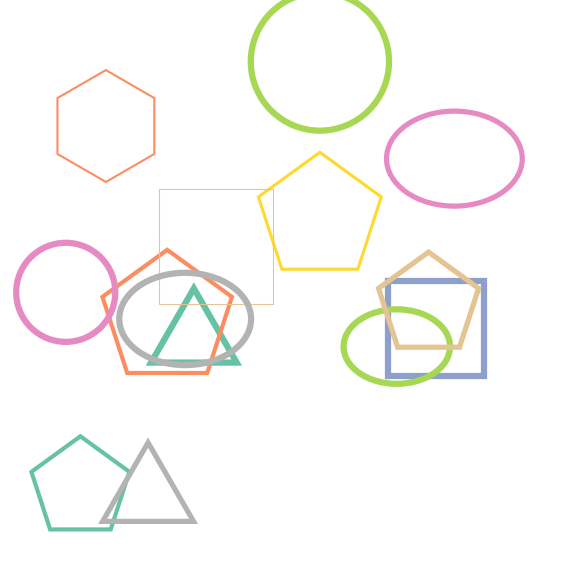[{"shape": "triangle", "thickness": 3, "radius": 0.43, "center": [0.336, 0.414]}, {"shape": "pentagon", "thickness": 2, "radius": 0.45, "center": [0.139, 0.155]}, {"shape": "hexagon", "thickness": 1, "radius": 0.48, "center": [0.183, 0.781]}, {"shape": "pentagon", "thickness": 2, "radius": 0.59, "center": [0.29, 0.449]}, {"shape": "square", "thickness": 3, "radius": 0.41, "center": [0.755, 0.431]}, {"shape": "oval", "thickness": 2.5, "radius": 0.59, "center": [0.787, 0.724]}, {"shape": "circle", "thickness": 3, "radius": 0.43, "center": [0.114, 0.493]}, {"shape": "oval", "thickness": 3, "radius": 0.46, "center": [0.687, 0.399]}, {"shape": "circle", "thickness": 3, "radius": 0.6, "center": [0.554, 0.893]}, {"shape": "pentagon", "thickness": 1.5, "radius": 0.56, "center": [0.554, 0.624]}, {"shape": "pentagon", "thickness": 2.5, "radius": 0.46, "center": [0.742, 0.472]}, {"shape": "square", "thickness": 0.5, "radius": 0.49, "center": [0.375, 0.572]}, {"shape": "oval", "thickness": 3, "radius": 0.57, "center": [0.321, 0.447]}, {"shape": "triangle", "thickness": 2.5, "radius": 0.45, "center": [0.256, 0.142]}]